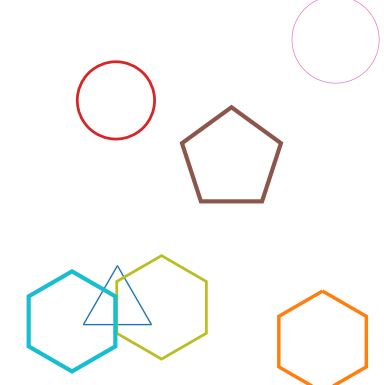[{"shape": "triangle", "thickness": 1, "radius": 0.51, "center": [0.305, 0.208]}, {"shape": "hexagon", "thickness": 2.5, "radius": 0.66, "center": [0.838, 0.113]}, {"shape": "circle", "thickness": 2, "radius": 0.5, "center": [0.301, 0.739]}, {"shape": "pentagon", "thickness": 3, "radius": 0.68, "center": [0.601, 0.586]}, {"shape": "circle", "thickness": 0.5, "radius": 0.57, "center": [0.872, 0.897]}, {"shape": "hexagon", "thickness": 2, "radius": 0.67, "center": [0.42, 0.202]}, {"shape": "hexagon", "thickness": 3, "radius": 0.65, "center": [0.187, 0.165]}]